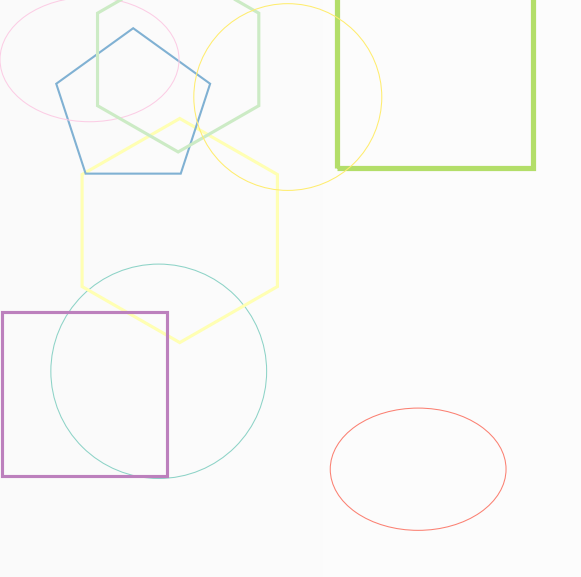[{"shape": "circle", "thickness": 0.5, "radius": 0.93, "center": [0.273, 0.356]}, {"shape": "hexagon", "thickness": 1.5, "radius": 0.97, "center": [0.309, 0.6]}, {"shape": "oval", "thickness": 0.5, "radius": 0.76, "center": [0.719, 0.187]}, {"shape": "pentagon", "thickness": 1, "radius": 0.7, "center": [0.229, 0.811]}, {"shape": "square", "thickness": 2.5, "radius": 0.84, "center": [0.748, 0.877]}, {"shape": "oval", "thickness": 0.5, "radius": 0.77, "center": [0.154, 0.896]}, {"shape": "square", "thickness": 1.5, "radius": 0.71, "center": [0.145, 0.316]}, {"shape": "hexagon", "thickness": 1.5, "radius": 0.8, "center": [0.307, 0.896]}, {"shape": "circle", "thickness": 0.5, "radius": 0.81, "center": [0.495, 0.831]}]